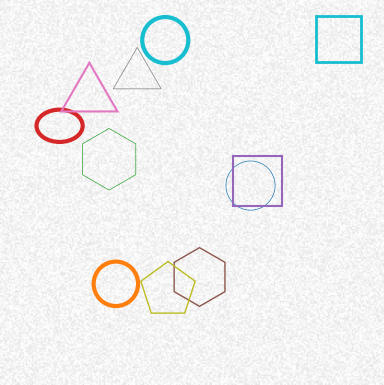[{"shape": "circle", "thickness": 0.5, "radius": 0.32, "center": [0.651, 0.518]}, {"shape": "circle", "thickness": 3, "radius": 0.29, "center": [0.301, 0.263]}, {"shape": "hexagon", "thickness": 0.5, "radius": 0.4, "center": [0.283, 0.586]}, {"shape": "oval", "thickness": 3, "radius": 0.3, "center": [0.155, 0.673]}, {"shape": "square", "thickness": 1.5, "radius": 0.32, "center": [0.668, 0.529]}, {"shape": "hexagon", "thickness": 1, "radius": 0.38, "center": [0.518, 0.281]}, {"shape": "triangle", "thickness": 1.5, "radius": 0.42, "center": [0.232, 0.753]}, {"shape": "triangle", "thickness": 0.5, "radius": 0.36, "center": [0.356, 0.805]}, {"shape": "pentagon", "thickness": 1, "radius": 0.37, "center": [0.436, 0.247]}, {"shape": "circle", "thickness": 3, "radius": 0.3, "center": [0.429, 0.896]}, {"shape": "square", "thickness": 2, "radius": 0.29, "center": [0.879, 0.899]}]